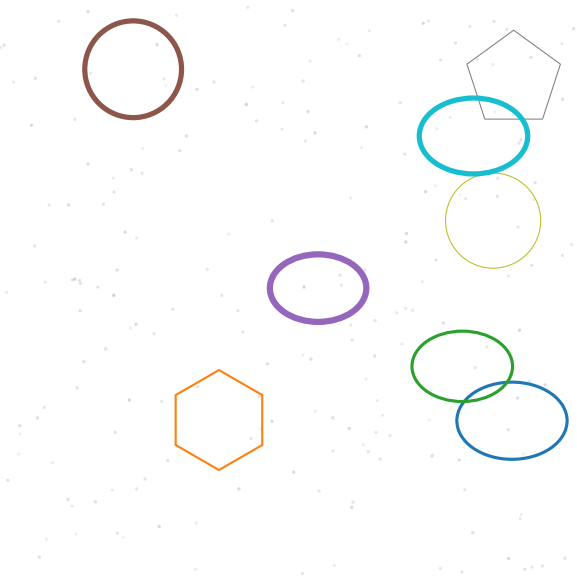[{"shape": "oval", "thickness": 1.5, "radius": 0.48, "center": [0.887, 0.271]}, {"shape": "hexagon", "thickness": 1, "radius": 0.43, "center": [0.379, 0.272]}, {"shape": "oval", "thickness": 1.5, "radius": 0.44, "center": [0.8, 0.365]}, {"shape": "oval", "thickness": 3, "radius": 0.42, "center": [0.551, 0.5]}, {"shape": "circle", "thickness": 2.5, "radius": 0.42, "center": [0.231, 0.879]}, {"shape": "pentagon", "thickness": 0.5, "radius": 0.43, "center": [0.889, 0.862]}, {"shape": "circle", "thickness": 0.5, "radius": 0.41, "center": [0.854, 0.617]}, {"shape": "oval", "thickness": 2.5, "radius": 0.47, "center": [0.82, 0.764]}]